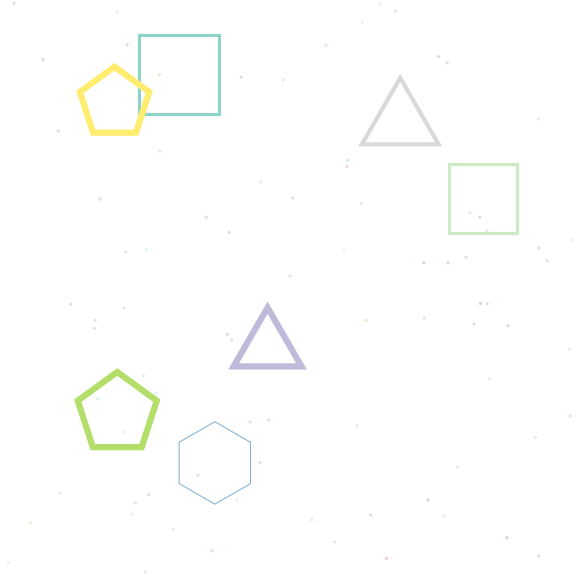[{"shape": "square", "thickness": 1.5, "radius": 0.34, "center": [0.31, 0.871]}, {"shape": "triangle", "thickness": 3, "radius": 0.34, "center": [0.463, 0.399]}, {"shape": "hexagon", "thickness": 0.5, "radius": 0.36, "center": [0.372, 0.198]}, {"shape": "pentagon", "thickness": 3, "radius": 0.36, "center": [0.203, 0.283]}, {"shape": "triangle", "thickness": 2, "radius": 0.38, "center": [0.693, 0.788]}, {"shape": "square", "thickness": 1.5, "radius": 0.29, "center": [0.836, 0.655]}, {"shape": "pentagon", "thickness": 3, "radius": 0.32, "center": [0.198, 0.82]}]